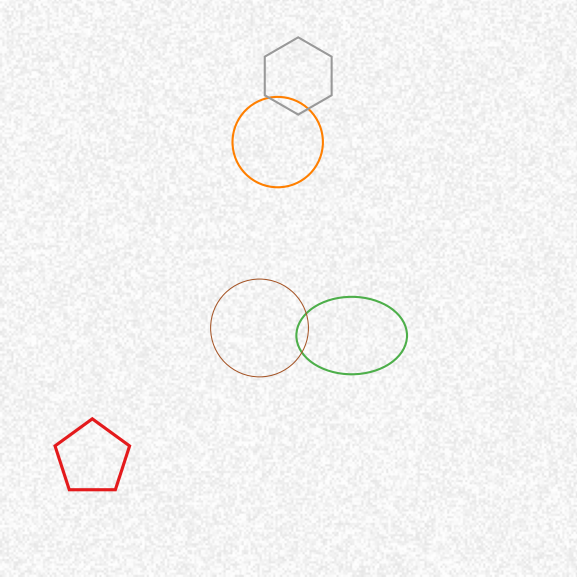[{"shape": "pentagon", "thickness": 1.5, "radius": 0.34, "center": [0.16, 0.206]}, {"shape": "oval", "thickness": 1, "radius": 0.48, "center": [0.609, 0.418]}, {"shape": "circle", "thickness": 1, "radius": 0.39, "center": [0.481, 0.753]}, {"shape": "circle", "thickness": 0.5, "radius": 0.42, "center": [0.449, 0.431]}, {"shape": "hexagon", "thickness": 1, "radius": 0.33, "center": [0.516, 0.868]}]